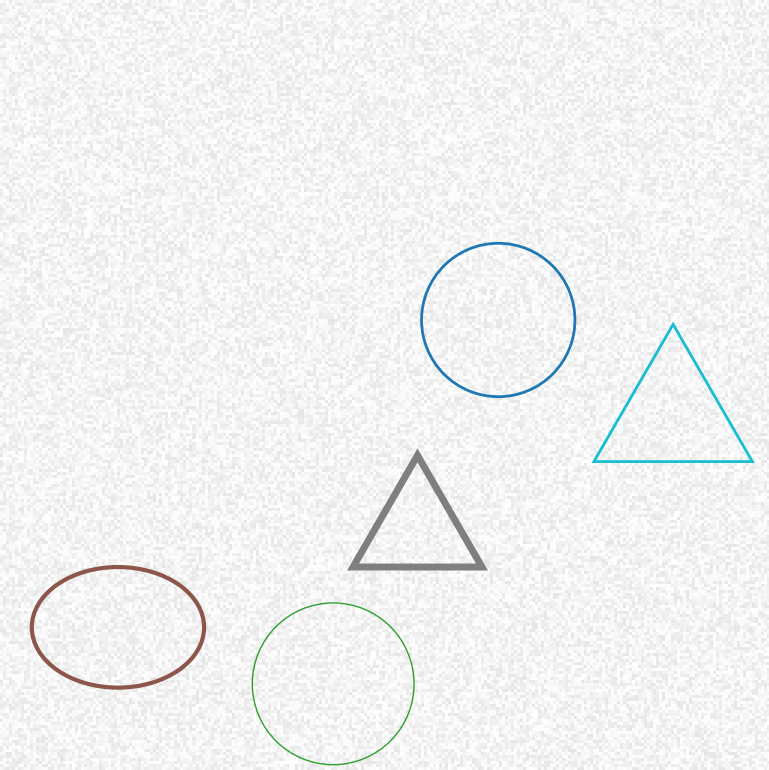[{"shape": "circle", "thickness": 1, "radius": 0.5, "center": [0.647, 0.584]}, {"shape": "circle", "thickness": 0.5, "radius": 0.53, "center": [0.433, 0.112]}, {"shape": "oval", "thickness": 1.5, "radius": 0.56, "center": [0.153, 0.185]}, {"shape": "triangle", "thickness": 2.5, "radius": 0.48, "center": [0.542, 0.312]}, {"shape": "triangle", "thickness": 1, "radius": 0.59, "center": [0.874, 0.46]}]